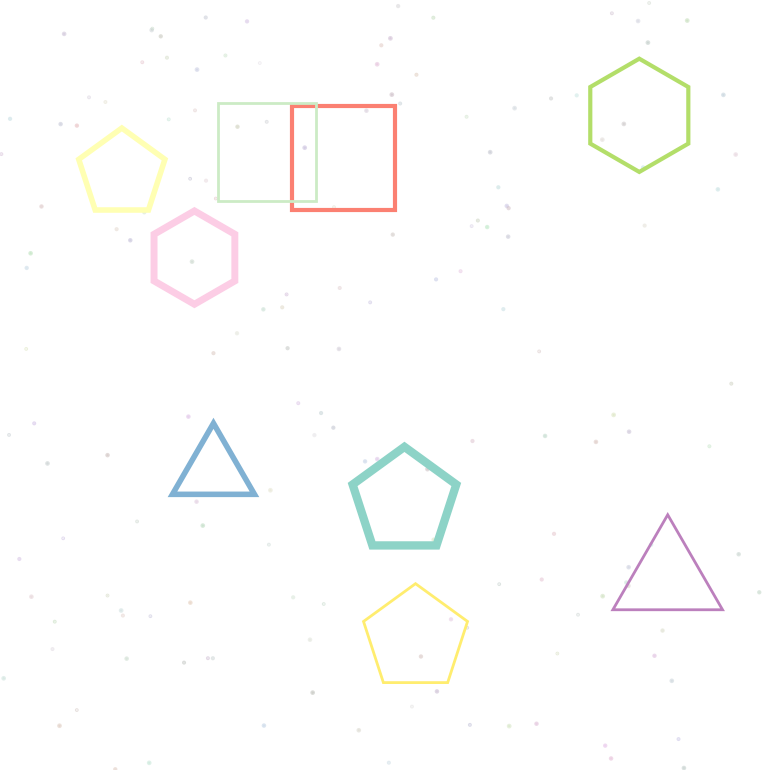[{"shape": "pentagon", "thickness": 3, "radius": 0.35, "center": [0.525, 0.349]}, {"shape": "pentagon", "thickness": 2, "radius": 0.29, "center": [0.158, 0.775]}, {"shape": "square", "thickness": 1.5, "radius": 0.34, "center": [0.446, 0.795]}, {"shape": "triangle", "thickness": 2, "radius": 0.31, "center": [0.277, 0.389]}, {"shape": "hexagon", "thickness": 1.5, "radius": 0.37, "center": [0.83, 0.85]}, {"shape": "hexagon", "thickness": 2.5, "radius": 0.3, "center": [0.253, 0.665]}, {"shape": "triangle", "thickness": 1, "radius": 0.41, "center": [0.867, 0.249]}, {"shape": "square", "thickness": 1, "radius": 0.32, "center": [0.347, 0.803]}, {"shape": "pentagon", "thickness": 1, "radius": 0.36, "center": [0.54, 0.171]}]